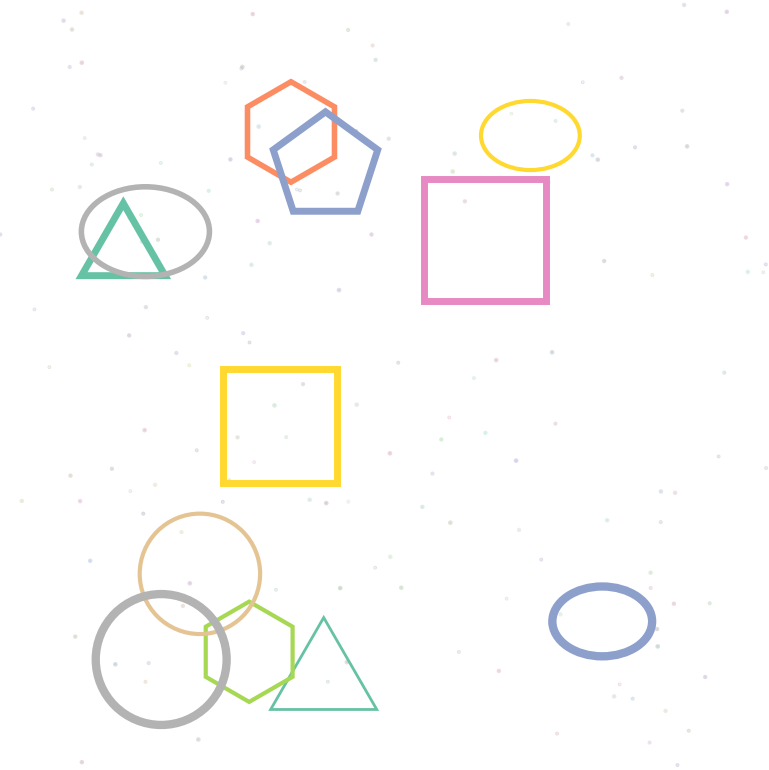[{"shape": "triangle", "thickness": 1, "radius": 0.4, "center": [0.42, 0.118]}, {"shape": "triangle", "thickness": 2.5, "radius": 0.31, "center": [0.16, 0.673]}, {"shape": "hexagon", "thickness": 2, "radius": 0.33, "center": [0.378, 0.829]}, {"shape": "pentagon", "thickness": 2.5, "radius": 0.36, "center": [0.423, 0.783]}, {"shape": "oval", "thickness": 3, "radius": 0.32, "center": [0.782, 0.193]}, {"shape": "square", "thickness": 2.5, "radius": 0.39, "center": [0.63, 0.689]}, {"shape": "hexagon", "thickness": 1.5, "radius": 0.33, "center": [0.324, 0.154]}, {"shape": "oval", "thickness": 1.5, "radius": 0.32, "center": [0.689, 0.824]}, {"shape": "square", "thickness": 2.5, "radius": 0.37, "center": [0.364, 0.447]}, {"shape": "circle", "thickness": 1.5, "radius": 0.39, "center": [0.26, 0.255]}, {"shape": "circle", "thickness": 3, "radius": 0.42, "center": [0.209, 0.143]}, {"shape": "oval", "thickness": 2, "radius": 0.42, "center": [0.189, 0.699]}]